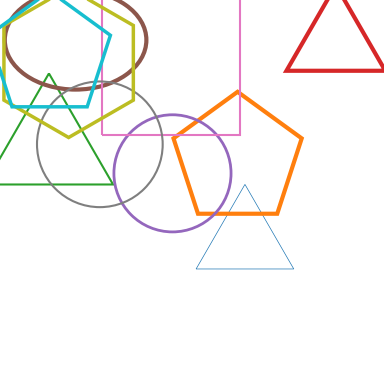[{"shape": "triangle", "thickness": 0.5, "radius": 0.73, "center": [0.636, 0.375]}, {"shape": "pentagon", "thickness": 3, "radius": 0.88, "center": [0.617, 0.586]}, {"shape": "triangle", "thickness": 1.5, "radius": 0.96, "center": [0.127, 0.617]}, {"shape": "triangle", "thickness": 3, "radius": 0.74, "center": [0.872, 0.89]}, {"shape": "circle", "thickness": 2, "radius": 0.76, "center": [0.448, 0.55]}, {"shape": "oval", "thickness": 3, "radius": 0.92, "center": [0.196, 0.896]}, {"shape": "square", "thickness": 1.5, "radius": 0.89, "center": [0.445, 0.827]}, {"shape": "circle", "thickness": 1.5, "radius": 0.82, "center": [0.259, 0.625]}, {"shape": "hexagon", "thickness": 2.5, "radius": 0.97, "center": [0.178, 0.837]}, {"shape": "pentagon", "thickness": 2.5, "radius": 0.83, "center": [0.129, 0.857]}]